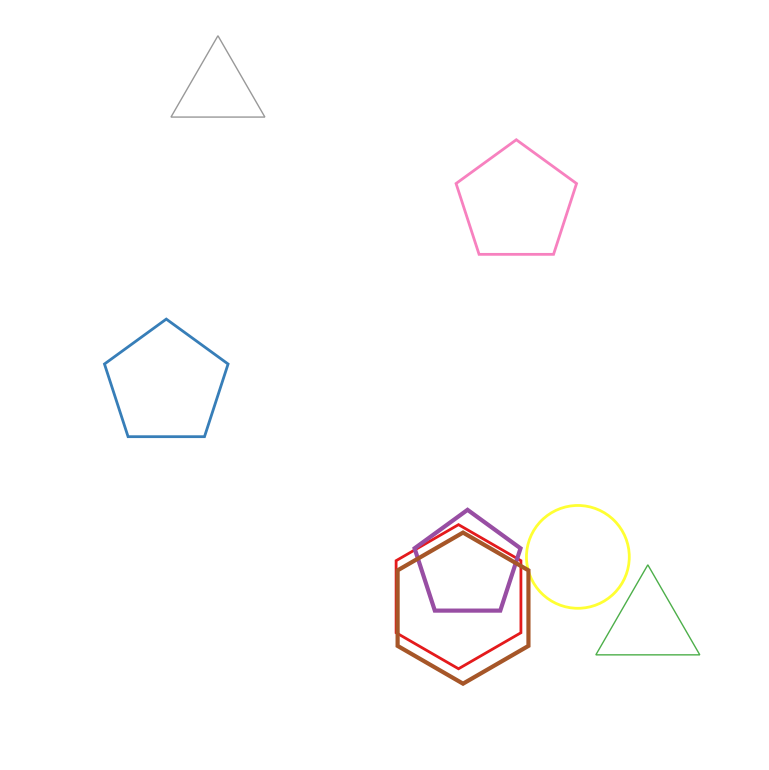[{"shape": "hexagon", "thickness": 1, "radius": 0.47, "center": [0.595, 0.225]}, {"shape": "pentagon", "thickness": 1, "radius": 0.42, "center": [0.216, 0.501]}, {"shape": "triangle", "thickness": 0.5, "radius": 0.39, "center": [0.841, 0.189]}, {"shape": "pentagon", "thickness": 1.5, "radius": 0.36, "center": [0.607, 0.266]}, {"shape": "circle", "thickness": 1, "radius": 0.33, "center": [0.75, 0.277]}, {"shape": "hexagon", "thickness": 1.5, "radius": 0.49, "center": [0.601, 0.21]}, {"shape": "pentagon", "thickness": 1, "radius": 0.41, "center": [0.671, 0.736]}, {"shape": "triangle", "thickness": 0.5, "radius": 0.35, "center": [0.283, 0.883]}]